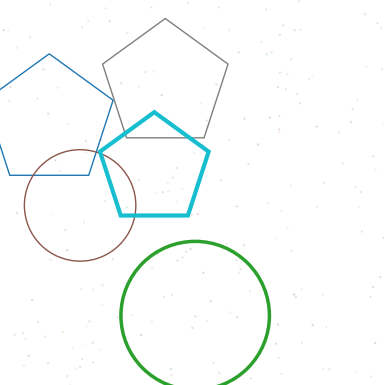[{"shape": "pentagon", "thickness": 1, "radius": 0.87, "center": [0.128, 0.686]}, {"shape": "circle", "thickness": 2.5, "radius": 0.96, "center": [0.507, 0.18]}, {"shape": "circle", "thickness": 1, "radius": 0.72, "center": [0.208, 0.466]}, {"shape": "pentagon", "thickness": 1, "radius": 0.86, "center": [0.429, 0.781]}, {"shape": "pentagon", "thickness": 3, "radius": 0.74, "center": [0.401, 0.56]}]